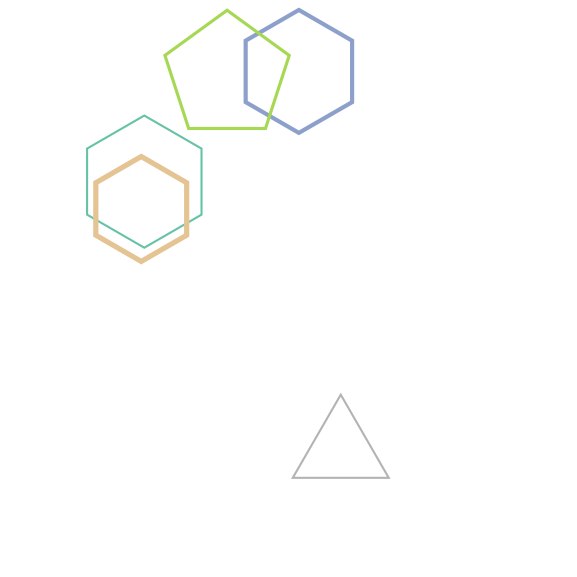[{"shape": "hexagon", "thickness": 1, "radius": 0.57, "center": [0.25, 0.685]}, {"shape": "hexagon", "thickness": 2, "radius": 0.53, "center": [0.518, 0.875]}, {"shape": "pentagon", "thickness": 1.5, "radius": 0.57, "center": [0.393, 0.868]}, {"shape": "hexagon", "thickness": 2.5, "radius": 0.45, "center": [0.245, 0.637]}, {"shape": "triangle", "thickness": 1, "radius": 0.48, "center": [0.59, 0.22]}]